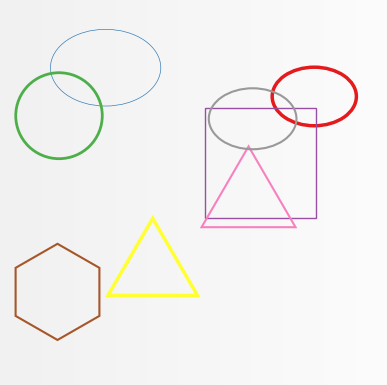[{"shape": "oval", "thickness": 2.5, "radius": 0.54, "center": [0.811, 0.749]}, {"shape": "oval", "thickness": 0.5, "radius": 0.71, "center": [0.273, 0.824]}, {"shape": "circle", "thickness": 2, "radius": 0.56, "center": [0.152, 0.699]}, {"shape": "square", "thickness": 1, "radius": 0.72, "center": [0.673, 0.578]}, {"shape": "triangle", "thickness": 2.5, "radius": 0.67, "center": [0.394, 0.299]}, {"shape": "hexagon", "thickness": 1.5, "radius": 0.62, "center": [0.148, 0.242]}, {"shape": "triangle", "thickness": 1.5, "radius": 0.7, "center": [0.641, 0.48]}, {"shape": "oval", "thickness": 1.5, "radius": 0.57, "center": [0.652, 0.692]}]